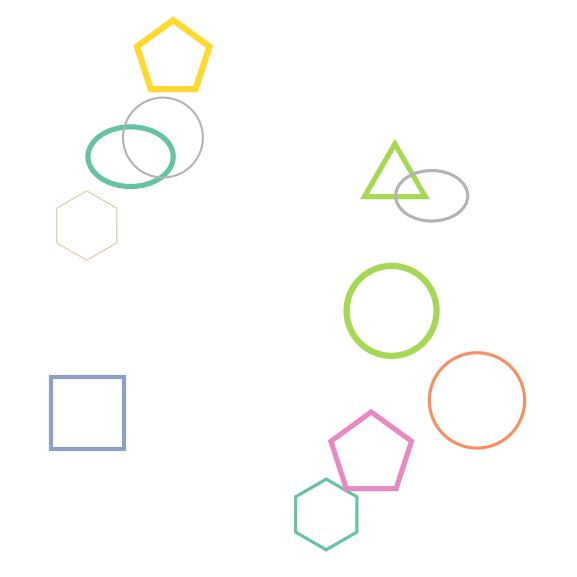[{"shape": "oval", "thickness": 2.5, "radius": 0.37, "center": [0.226, 0.728]}, {"shape": "hexagon", "thickness": 1.5, "radius": 0.31, "center": [0.565, 0.108]}, {"shape": "circle", "thickness": 1.5, "radius": 0.41, "center": [0.826, 0.306]}, {"shape": "square", "thickness": 2, "radius": 0.31, "center": [0.152, 0.284]}, {"shape": "pentagon", "thickness": 2.5, "radius": 0.37, "center": [0.643, 0.212]}, {"shape": "circle", "thickness": 3, "radius": 0.39, "center": [0.678, 0.461]}, {"shape": "triangle", "thickness": 2.5, "radius": 0.3, "center": [0.684, 0.689]}, {"shape": "pentagon", "thickness": 3, "radius": 0.33, "center": [0.3, 0.898]}, {"shape": "hexagon", "thickness": 0.5, "radius": 0.3, "center": [0.15, 0.609]}, {"shape": "oval", "thickness": 1.5, "radius": 0.31, "center": [0.748, 0.66]}, {"shape": "circle", "thickness": 1, "radius": 0.35, "center": [0.282, 0.761]}]